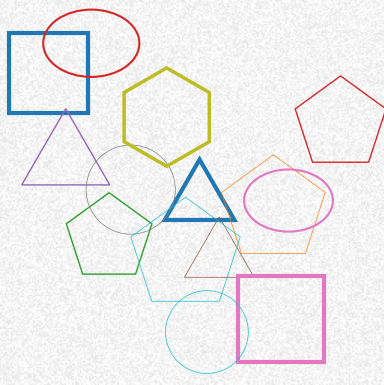[{"shape": "triangle", "thickness": 3, "radius": 0.52, "center": [0.518, 0.481]}, {"shape": "square", "thickness": 3, "radius": 0.52, "center": [0.126, 0.811]}, {"shape": "pentagon", "thickness": 0.5, "radius": 0.71, "center": [0.71, 0.456]}, {"shape": "pentagon", "thickness": 1, "radius": 0.58, "center": [0.283, 0.383]}, {"shape": "pentagon", "thickness": 1, "radius": 0.62, "center": [0.885, 0.679]}, {"shape": "oval", "thickness": 1.5, "radius": 0.62, "center": [0.237, 0.888]}, {"shape": "triangle", "thickness": 1, "radius": 0.66, "center": [0.171, 0.586]}, {"shape": "triangle", "thickness": 0.5, "radius": 0.52, "center": [0.569, 0.332]}, {"shape": "oval", "thickness": 1.5, "radius": 0.58, "center": [0.749, 0.479]}, {"shape": "square", "thickness": 3, "radius": 0.56, "center": [0.729, 0.172]}, {"shape": "circle", "thickness": 0.5, "radius": 0.58, "center": [0.34, 0.508]}, {"shape": "hexagon", "thickness": 2.5, "radius": 0.64, "center": [0.433, 0.696]}, {"shape": "circle", "thickness": 0.5, "radius": 0.54, "center": [0.537, 0.138]}, {"shape": "pentagon", "thickness": 0.5, "radius": 0.75, "center": [0.482, 0.338]}]